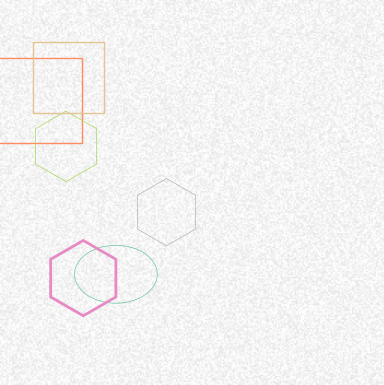[{"shape": "oval", "thickness": 0.5, "radius": 0.54, "center": [0.301, 0.288]}, {"shape": "square", "thickness": 1, "radius": 0.56, "center": [0.102, 0.739]}, {"shape": "hexagon", "thickness": 2, "radius": 0.49, "center": [0.216, 0.278]}, {"shape": "hexagon", "thickness": 0.5, "radius": 0.46, "center": [0.172, 0.62]}, {"shape": "square", "thickness": 1, "radius": 0.46, "center": [0.177, 0.798]}, {"shape": "hexagon", "thickness": 0.5, "radius": 0.44, "center": [0.432, 0.449]}]